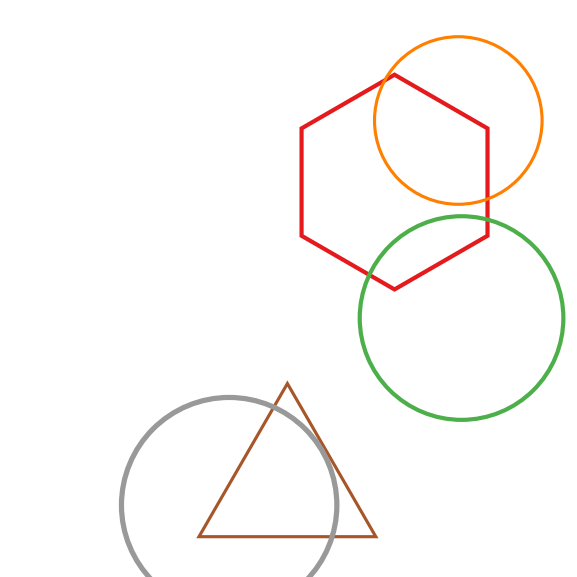[{"shape": "hexagon", "thickness": 2, "radius": 0.93, "center": [0.683, 0.684]}, {"shape": "circle", "thickness": 2, "radius": 0.88, "center": [0.799, 0.448]}, {"shape": "circle", "thickness": 1.5, "radius": 0.73, "center": [0.794, 0.79]}, {"shape": "triangle", "thickness": 1.5, "radius": 0.88, "center": [0.498, 0.158]}, {"shape": "circle", "thickness": 2.5, "radius": 0.93, "center": [0.397, 0.124]}]